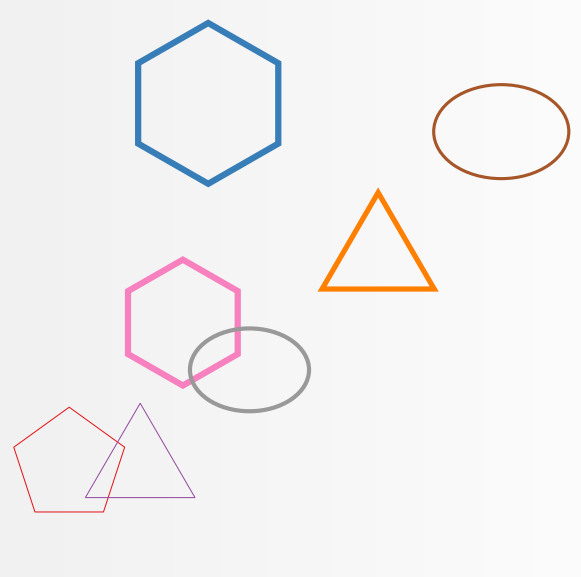[{"shape": "pentagon", "thickness": 0.5, "radius": 0.5, "center": [0.119, 0.194]}, {"shape": "hexagon", "thickness": 3, "radius": 0.7, "center": [0.358, 0.82]}, {"shape": "triangle", "thickness": 0.5, "radius": 0.54, "center": [0.241, 0.192]}, {"shape": "triangle", "thickness": 2.5, "radius": 0.56, "center": [0.651, 0.554]}, {"shape": "oval", "thickness": 1.5, "radius": 0.58, "center": [0.862, 0.771]}, {"shape": "hexagon", "thickness": 3, "radius": 0.54, "center": [0.315, 0.441]}, {"shape": "oval", "thickness": 2, "radius": 0.51, "center": [0.429, 0.359]}]